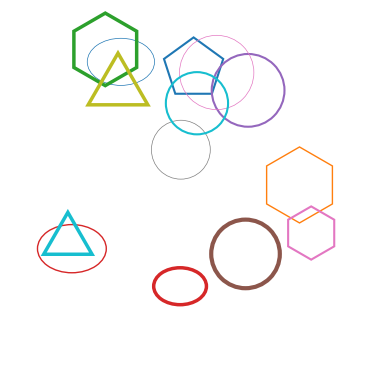[{"shape": "pentagon", "thickness": 1.5, "radius": 0.4, "center": [0.503, 0.822]}, {"shape": "oval", "thickness": 0.5, "radius": 0.44, "center": [0.314, 0.839]}, {"shape": "hexagon", "thickness": 1, "radius": 0.49, "center": [0.778, 0.52]}, {"shape": "hexagon", "thickness": 2.5, "radius": 0.47, "center": [0.273, 0.872]}, {"shape": "oval", "thickness": 1, "radius": 0.45, "center": [0.187, 0.354]}, {"shape": "oval", "thickness": 2.5, "radius": 0.34, "center": [0.468, 0.257]}, {"shape": "circle", "thickness": 1.5, "radius": 0.47, "center": [0.644, 0.765]}, {"shape": "circle", "thickness": 3, "radius": 0.45, "center": [0.638, 0.34]}, {"shape": "circle", "thickness": 0.5, "radius": 0.48, "center": [0.563, 0.812]}, {"shape": "hexagon", "thickness": 1.5, "radius": 0.35, "center": [0.808, 0.395]}, {"shape": "circle", "thickness": 0.5, "radius": 0.38, "center": [0.47, 0.611]}, {"shape": "triangle", "thickness": 2.5, "radius": 0.45, "center": [0.306, 0.772]}, {"shape": "circle", "thickness": 1.5, "radius": 0.4, "center": [0.512, 0.732]}, {"shape": "triangle", "thickness": 2.5, "radius": 0.36, "center": [0.176, 0.376]}]